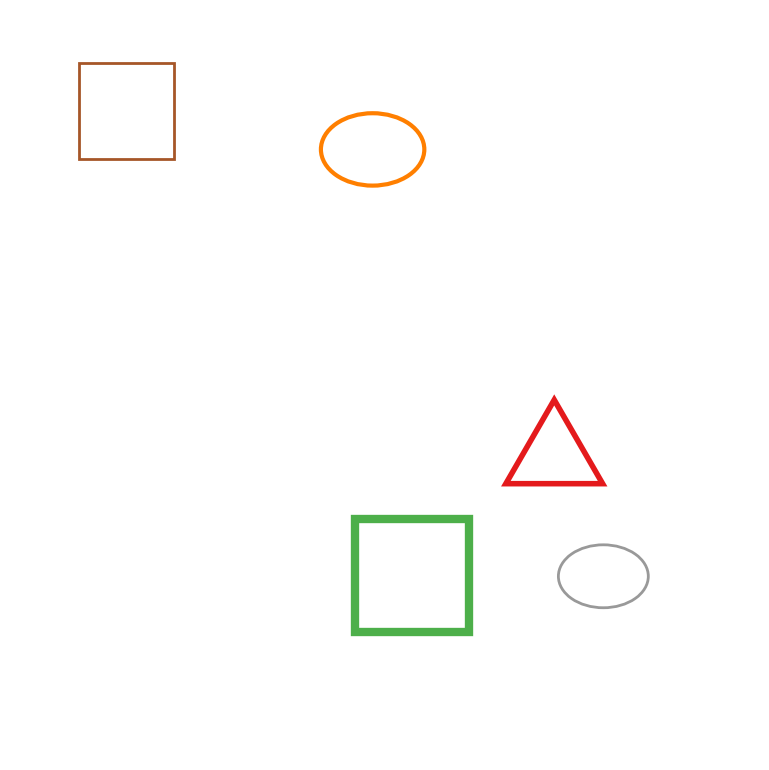[{"shape": "triangle", "thickness": 2, "radius": 0.36, "center": [0.72, 0.408]}, {"shape": "square", "thickness": 3, "radius": 0.37, "center": [0.535, 0.253]}, {"shape": "oval", "thickness": 1.5, "radius": 0.34, "center": [0.484, 0.806]}, {"shape": "square", "thickness": 1, "radius": 0.31, "center": [0.164, 0.856]}, {"shape": "oval", "thickness": 1, "radius": 0.29, "center": [0.784, 0.252]}]